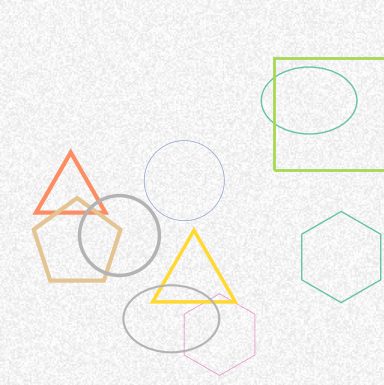[{"shape": "hexagon", "thickness": 1, "radius": 0.59, "center": [0.886, 0.332]}, {"shape": "oval", "thickness": 1, "radius": 0.62, "center": [0.803, 0.739]}, {"shape": "triangle", "thickness": 3, "radius": 0.52, "center": [0.184, 0.5]}, {"shape": "circle", "thickness": 0.5, "radius": 0.52, "center": [0.479, 0.531]}, {"shape": "hexagon", "thickness": 0.5, "radius": 0.53, "center": [0.57, 0.131]}, {"shape": "square", "thickness": 2, "radius": 0.72, "center": [0.856, 0.704]}, {"shape": "triangle", "thickness": 2.5, "radius": 0.62, "center": [0.504, 0.278]}, {"shape": "pentagon", "thickness": 3, "radius": 0.59, "center": [0.2, 0.367]}, {"shape": "oval", "thickness": 1.5, "radius": 0.62, "center": [0.445, 0.172]}, {"shape": "circle", "thickness": 2.5, "radius": 0.52, "center": [0.31, 0.388]}]